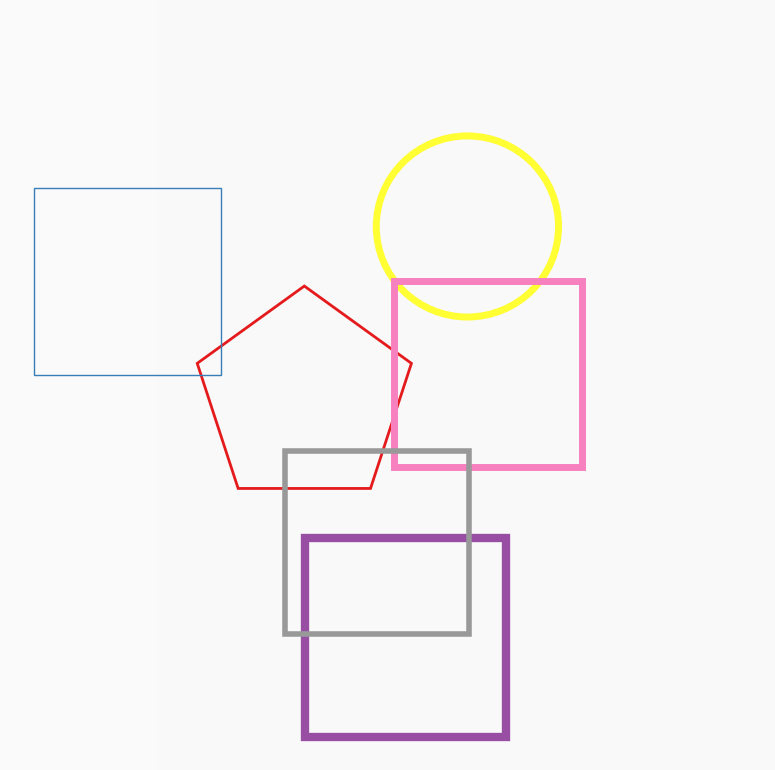[{"shape": "pentagon", "thickness": 1, "radius": 0.73, "center": [0.393, 0.483]}, {"shape": "square", "thickness": 0.5, "radius": 0.6, "center": [0.165, 0.634]}, {"shape": "square", "thickness": 3, "radius": 0.65, "center": [0.523, 0.172]}, {"shape": "circle", "thickness": 2.5, "radius": 0.59, "center": [0.603, 0.706]}, {"shape": "square", "thickness": 2.5, "radius": 0.61, "center": [0.63, 0.514]}, {"shape": "square", "thickness": 2, "radius": 0.59, "center": [0.486, 0.295]}]